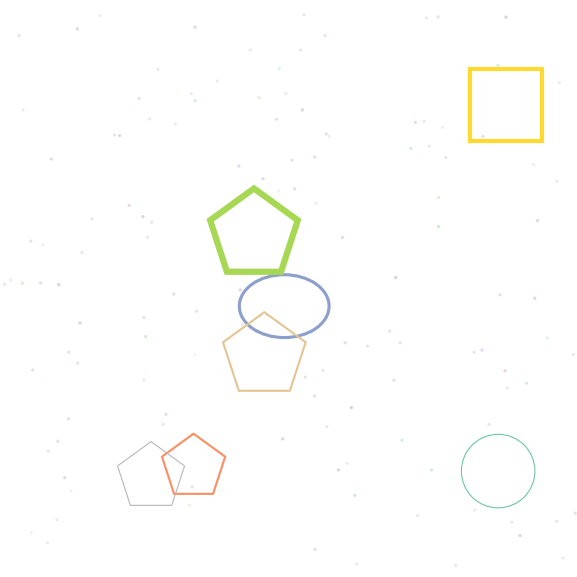[{"shape": "circle", "thickness": 0.5, "radius": 0.32, "center": [0.863, 0.183]}, {"shape": "pentagon", "thickness": 1, "radius": 0.29, "center": [0.335, 0.191]}, {"shape": "oval", "thickness": 1.5, "radius": 0.39, "center": [0.492, 0.469]}, {"shape": "pentagon", "thickness": 3, "radius": 0.4, "center": [0.44, 0.593]}, {"shape": "square", "thickness": 2, "radius": 0.31, "center": [0.876, 0.818]}, {"shape": "pentagon", "thickness": 1, "radius": 0.38, "center": [0.458, 0.383]}, {"shape": "pentagon", "thickness": 0.5, "radius": 0.3, "center": [0.262, 0.173]}]